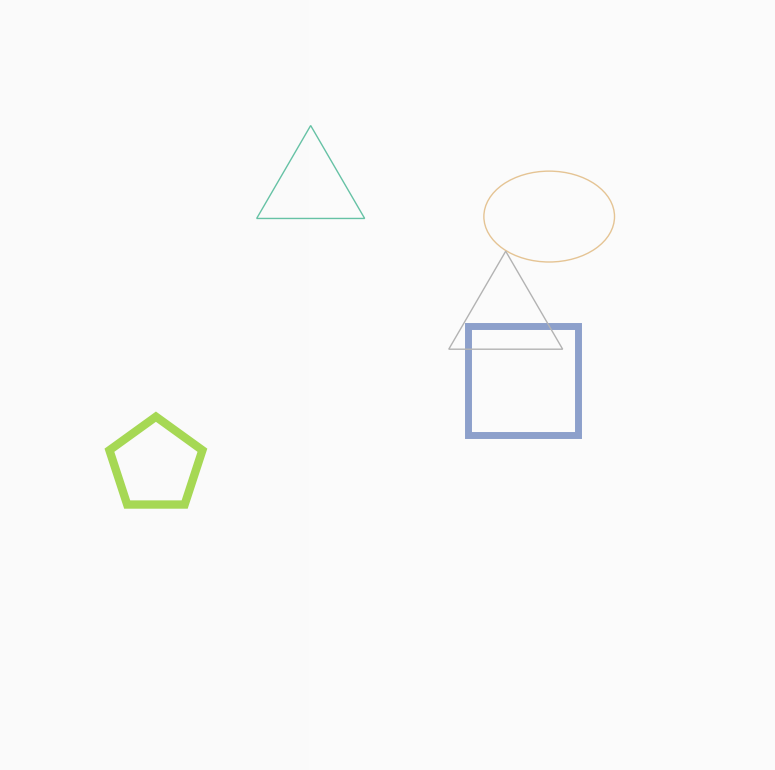[{"shape": "triangle", "thickness": 0.5, "radius": 0.4, "center": [0.401, 0.757]}, {"shape": "square", "thickness": 2.5, "radius": 0.36, "center": [0.675, 0.506]}, {"shape": "pentagon", "thickness": 3, "radius": 0.32, "center": [0.201, 0.396]}, {"shape": "oval", "thickness": 0.5, "radius": 0.42, "center": [0.709, 0.719]}, {"shape": "triangle", "thickness": 0.5, "radius": 0.42, "center": [0.653, 0.589]}]